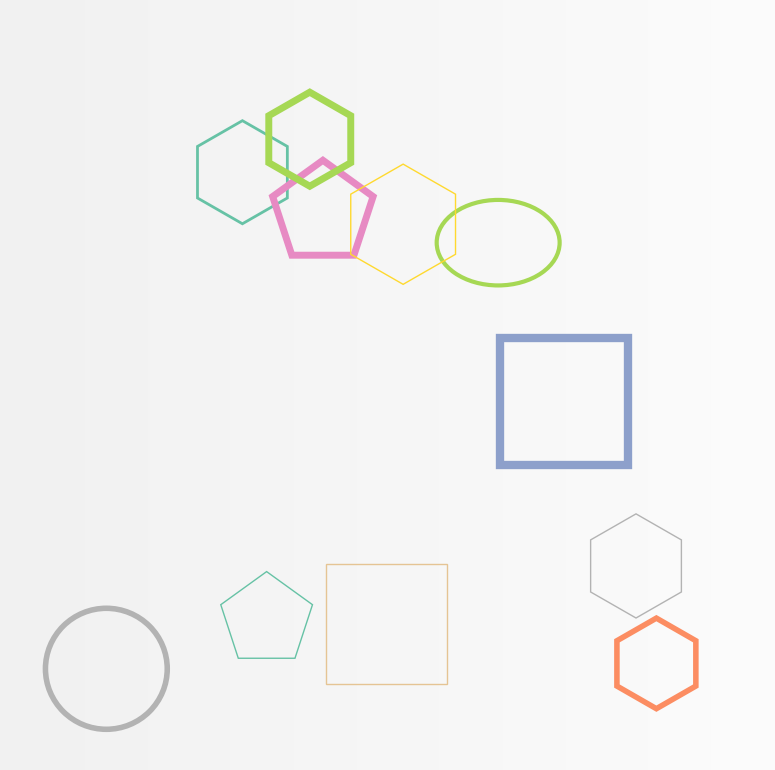[{"shape": "hexagon", "thickness": 1, "radius": 0.33, "center": [0.313, 0.776]}, {"shape": "pentagon", "thickness": 0.5, "radius": 0.31, "center": [0.344, 0.195]}, {"shape": "hexagon", "thickness": 2, "radius": 0.29, "center": [0.847, 0.138]}, {"shape": "square", "thickness": 3, "radius": 0.41, "center": [0.727, 0.478]}, {"shape": "pentagon", "thickness": 2.5, "radius": 0.34, "center": [0.417, 0.724]}, {"shape": "oval", "thickness": 1.5, "radius": 0.4, "center": [0.643, 0.685]}, {"shape": "hexagon", "thickness": 2.5, "radius": 0.31, "center": [0.4, 0.819]}, {"shape": "hexagon", "thickness": 0.5, "radius": 0.39, "center": [0.52, 0.709]}, {"shape": "square", "thickness": 0.5, "radius": 0.39, "center": [0.499, 0.189]}, {"shape": "circle", "thickness": 2, "radius": 0.39, "center": [0.137, 0.131]}, {"shape": "hexagon", "thickness": 0.5, "radius": 0.34, "center": [0.821, 0.265]}]